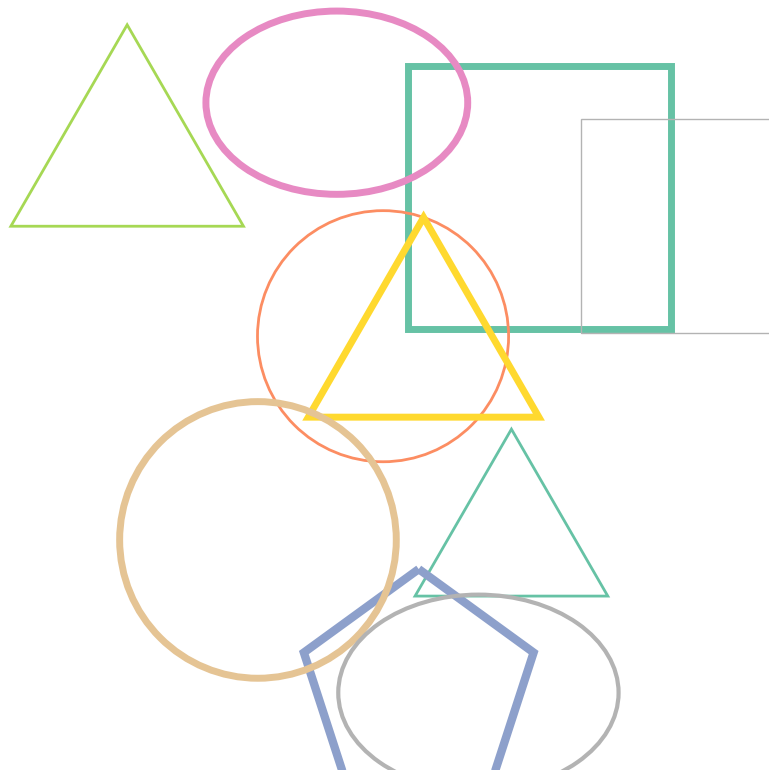[{"shape": "square", "thickness": 2.5, "radius": 0.86, "center": [0.701, 0.743]}, {"shape": "triangle", "thickness": 1, "radius": 0.72, "center": [0.664, 0.298]}, {"shape": "circle", "thickness": 1, "radius": 0.82, "center": [0.497, 0.563]}, {"shape": "pentagon", "thickness": 3, "radius": 0.78, "center": [0.544, 0.104]}, {"shape": "oval", "thickness": 2.5, "radius": 0.85, "center": [0.437, 0.867]}, {"shape": "triangle", "thickness": 1, "radius": 0.87, "center": [0.165, 0.793]}, {"shape": "triangle", "thickness": 2.5, "radius": 0.86, "center": [0.55, 0.545]}, {"shape": "circle", "thickness": 2.5, "radius": 0.9, "center": [0.335, 0.299]}, {"shape": "oval", "thickness": 1.5, "radius": 0.91, "center": [0.621, 0.1]}, {"shape": "square", "thickness": 0.5, "radius": 0.69, "center": [0.894, 0.706]}]